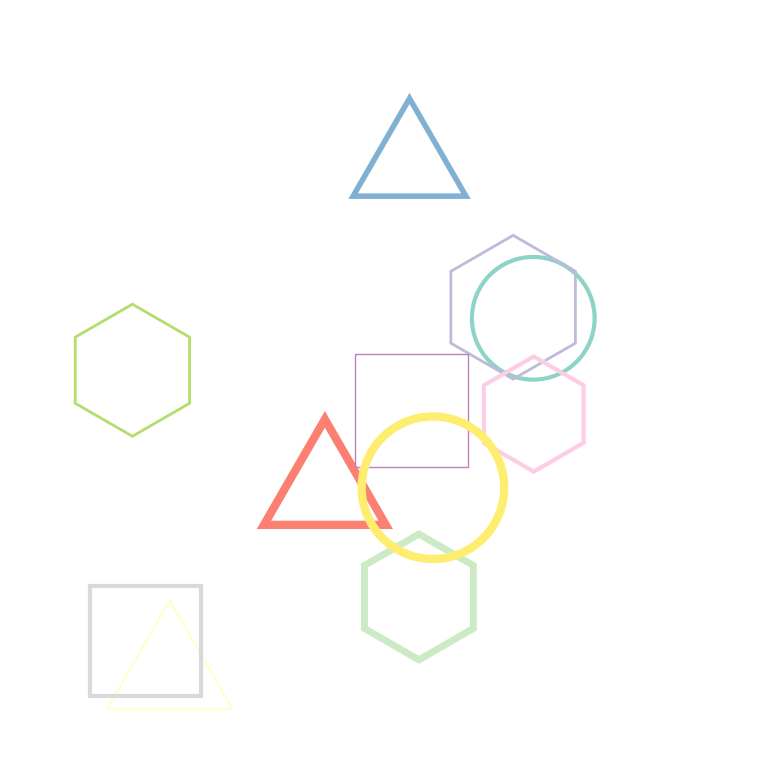[{"shape": "circle", "thickness": 1.5, "radius": 0.4, "center": [0.693, 0.587]}, {"shape": "triangle", "thickness": 0.5, "radius": 0.47, "center": [0.22, 0.127]}, {"shape": "hexagon", "thickness": 1, "radius": 0.47, "center": [0.666, 0.601]}, {"shape": "triangle", "thickness": 3, "radius": 0.46, "center": [0.422, 0.364]}, {"shape": "triangle", "thickness": 2, "radius": 0.42, "center": [0.532, 0.788]}, {"shape": "hexagon", "thickness": 1, "radius": 0.43, "center": [0.172, 0.519]}, {"shape": "hexagon", "thickness": 1.5, "radius": 0.37, "center": [0.693, 0.462]}, {"shape": "square", "thickness": 1.5, "radius": 0.36, "center": [0.189, 0.167]}, {"shape": "square", "thickness": 0.5, "radius": 0.37, "center": [0.534, 0.467]}, {"shape": "hexagon", "thickness": 2.5, "radius": 0.41, "center": [0.544, 0.225]}, {"shape": "circle", "thickness": 3, "radius": 0.46, "center": [0.562, 0.367]}]